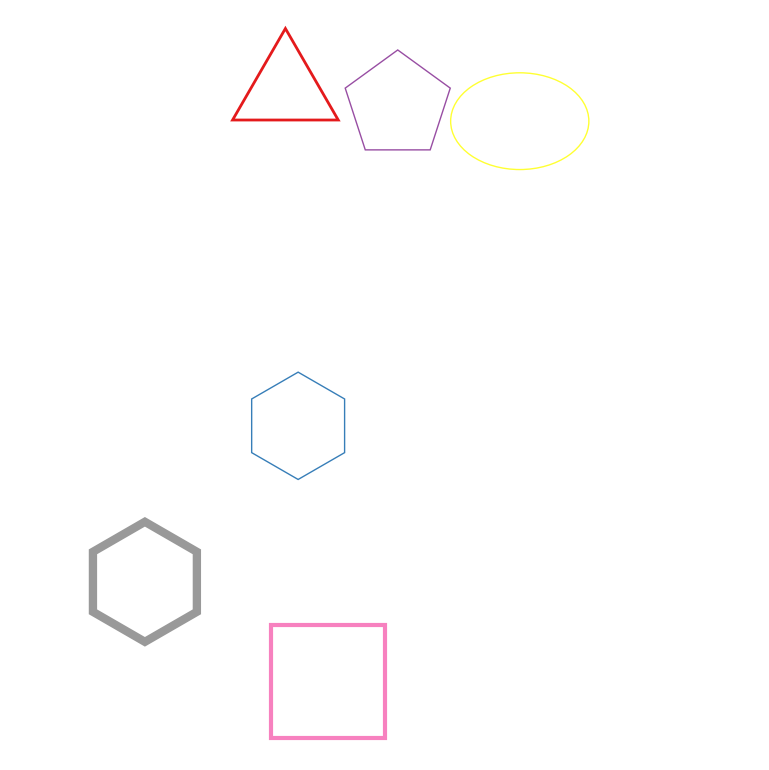[{"shape": "triangle", "thickness": 1, "radius": 0.4, "center": [0.371, 0.884]}, {"shape": "hexagon", "thickness": 0.5, "radius": 0.35, "center": [0.387, 0.447]}, {"shape": "pentagon", "thickness": 0.5, "radius": 0.36, "center": [0.517, 0.863]}, {"shape": "oval", "thickness": 0.5, "radius": 0.45, "center": [0.675, 0.843]}, {"shape": "square", "thickness": 1.5, "radius": 0.37, "center": [0.426, 0.115]}, {"shape": "hexagon", "thickness": 3, "radius": 0.39, "center": [0.188, 0.244]}]